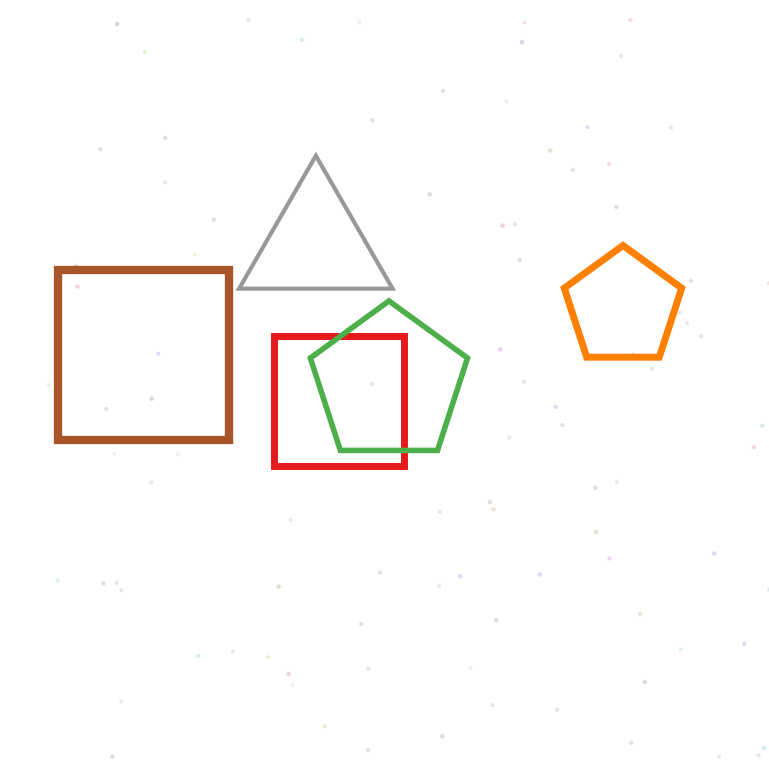[{"shape": "square", "thickness": 2.5, "radius": 0.42, "center": [0.44, 0.479]}, {"shape": "pentagon", "thickness": 2, "radius": 0.54, "center": [0.505, 0.502]}, {"shape": "pentagon", "thickness": 2.5, "radius": 0.4, "center": [0.809, 0.601]}, {"shape": "square", "thickness": 3, "radius": 0.55, "center": [0.186, 0.539]}, {"shape": "triangle", "thickness": 1.5, "radius": 0.58, "center": [0.41, 0.683]}]